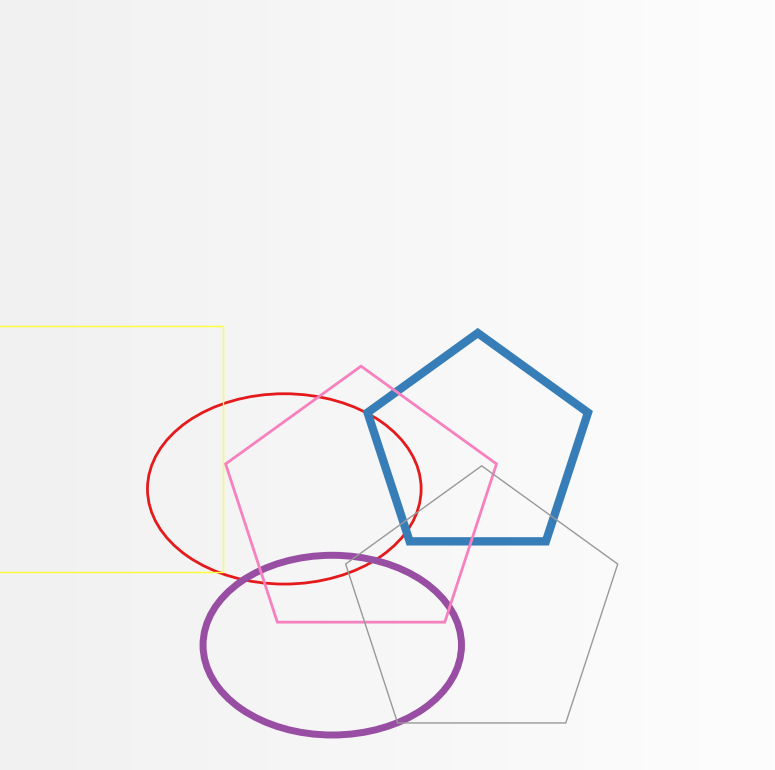[{"shape": "oval", "thickness": 1, "radius": 0.88, "center": [0.367, 0.365]}, {"shape": "pentagon", "thickness": 3, "radius": 0.75, "center": [0.616, 0.418]}, {"shape": "oval", "thickness": 2.5, "radius": 0.83, "center": [0.429, 0.162]}, {"shape": "square", "thickness": 0.5, "radius": 0.8, "center": [0.128, 0.417]}, {"shape": "pentagon", "thickness": 1, "radius": 0.92, "center": [0.466, 0.341]}, {"shape": "pentagon", "thickness": 0.5, "radius": 0.92, "center": [0.622, 0.21]}]